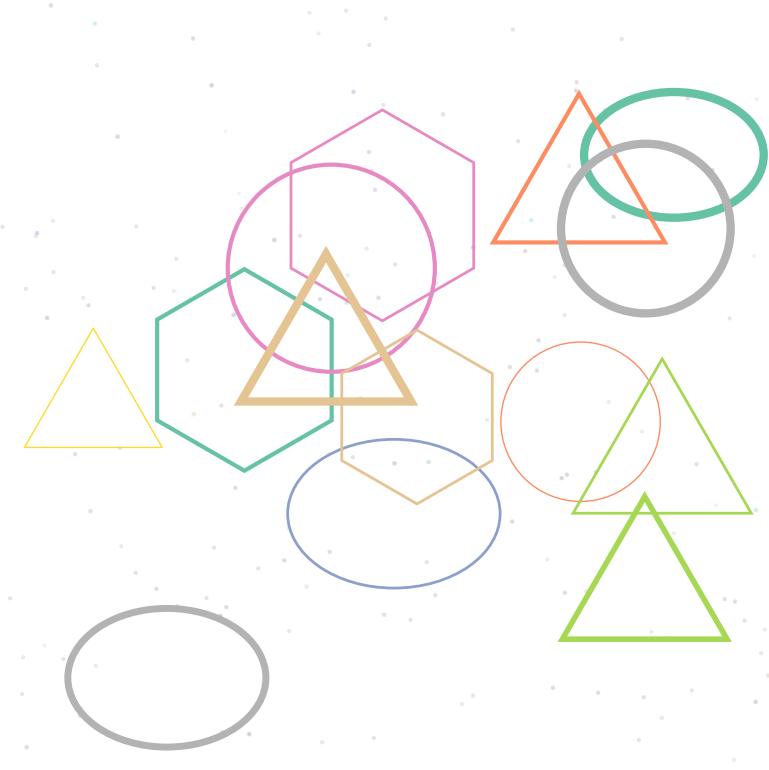[{"shape": "oval", "thickness": 3, "radius": 0.58, "center": [0.875, 0.799]}, {"shape": "hexagon", "thickness": 1.5, "radius": 0.65, "center": [0.317, 0.52]}, {"shape": "triangle", "thickness": 1.5, "radius": 0.64, "center": [0.752, 0.75]}, {"shape": "circle", "thickness": 0.5, "radius": 0.52, "center": [0.754, 0.452]}, {"shape": "oval", "thickness": 1, "radius": 0.69, "center": [0.512, 0.333]}, {"shape": "hexagon", "thickness": 1, "radius": 0.69, "center": [0.497, 0.72]}, {"shape": "circle", "thickness": 1.5, "radius": 0.67, "center": [0.43, 0.652]}, {"shape": "triangle", "thickness": 1, "radius": 0.67, "center": [0.86, 0.4]}, {"shape": "triangle", "thickness": 2, "radius": 0.62, "center": [0.837, 0.232]}, {"shape": "triangle", "thickness": 0.5, "radius": 0.52, "center": [0.121, 0.471]}, {"shape": "hexagon", "thickness": 1, "radius": 0.56, "center": [0.542, 0.458]}, {"shape": "triangle", "thickness": 3, "radius": 0.64, "center": [0.423, 0.542]}, {"shape": "circle", "thickness": 3, "radius": 0.55, "center": [0.839, 0.703]}, {"shape": "oval", "thickness": 2.5, "radius": 0.64, "center": [0.217, 0.12]}]